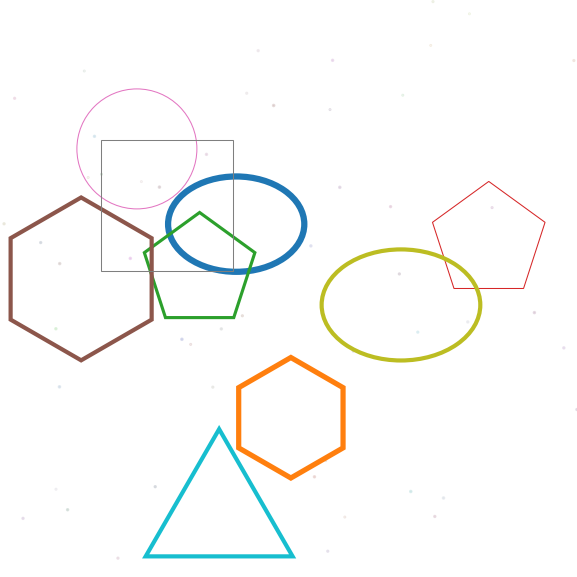[{"shape": "oval", "thickness": 3, "radius": 0.59, "center": [0.409, 0.611]}, {"shape": "hexagon", "thickness": 2.5, "radius": 0.52, "center": [0.504, 0.276]}, {"shape": "pentagon", "thickness": 1.5, "radius": 0.5, "center": [0.346, 0.531]}, {"shape": "pentagon", "thickness": 0.5, "radius": 0.51, "center": [0.846, 0.582]}, {"shape": "hexagon", "thickness": 2, "radius": 0.7, "center": [0.14, 0.516]}, {"shape": "circle", "thickness": 0.5, "radius": 0.52, "center": [0.237, 0.741]}, {"shape": "square", "thickness": 0.5, "radius": 0.57, "center": [0.289, 0.644]}, {"shape": "oval", "thickness": 2, "radius": 0.69, "center": [0.694, 0.471]}, {"shape": "triangle", "thickness": 2, "radius": 0.73, "center": [0.379, 0.109]}]